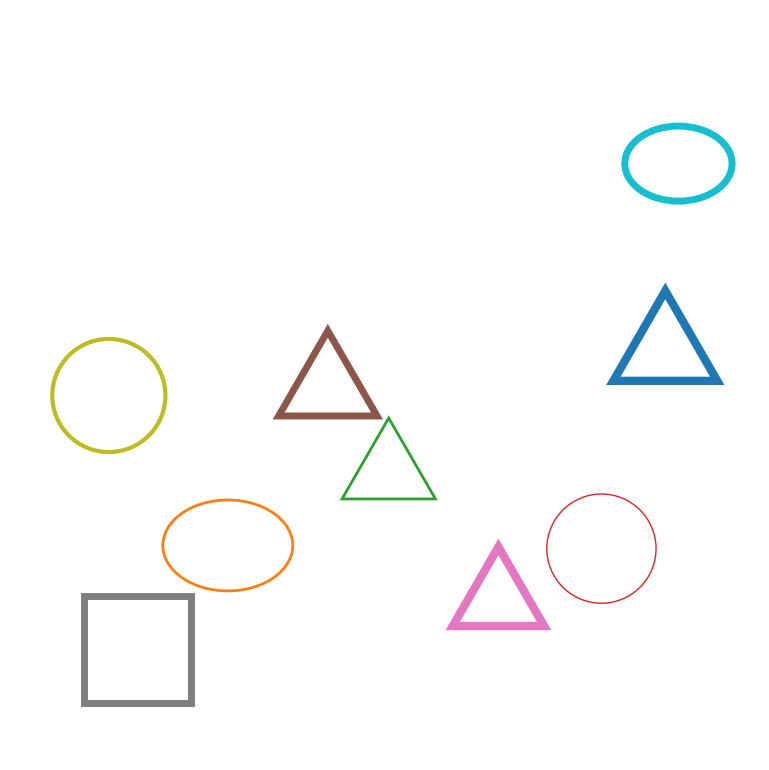[{"shape": "triangle", "thickness": 3, "radius": 0.39, "center": [0.864, 0.544]}, {"shape": "oval", "thickness": 1, "radius": 0.42, "center": [0.296, 0.292]}, {"shape": "triangle", "thickness": 1, "radius": 0.35, "center": [0.505, 0.387]}, {"shape": "circle", "thickness": 0.5, "radius": 0.35, "center": [0.781, 0.287]}, {"shape": "triangle", "thickness": 2.5, "radius": 0.37, "center": [0.426, 0.497]}, {"shape": "triangle", "thickness": 3, "radius": 0.34, "center": [0.647, 0.221]}, {"shape": "square", "thickness": 2.5, "radius": 0.35, "center": [0.178, 0.157]}, {"shape": "circle", "thickness": 1.5, "radius": 0.37, "center": [0.141, 0.486]}, {"shape": "oval", "thickness": 2.5, "radius": 0.35, "center": [0.881, 0.788]}]